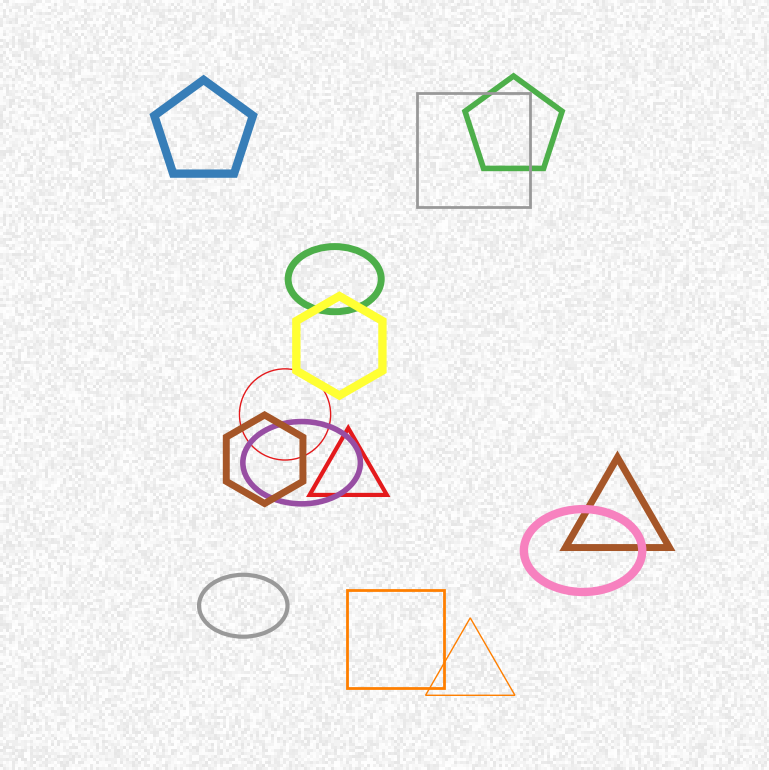[{"shape": "triangle", "thickness": 1.5, "radius": 0.29, "center": [0.452, 0.386]}, {"shape": "circle", "thickness": 0.5, "radius": 0.3, "center": [0.37, 0.462]}, {"shape": "pentagon", "thickness": 3, "radius": 0.34, "center": [0.264, 0.829]}, {"shape": "oval", "thickness": 2.5, "radius": 0.3, "center": [0.435, 0.637]}, {"shape": "pentagon", "thickness": 2, "radius": 0.33, "center": [0.667, 0.835]}, {"shape": "oval", "thickness": 2, "radius": 0.38, "center": [0.392, 0.399]}, {"shape": "triangle", "thickness": 0.5, "radius": 0.34, "center": [0.611, 0.131]}, {"shape": "square", "thickness": 1, "radius": 0.32, "center": [0.514, 0.17]}, {"shape": "hexagon", "thickness": 3, "radius": 0.32, "center": [0.441, 0.551]}, {"shape": "hexagon", "thickness": 2.5, "radius": 0.29, "center": [0.344, 0.404]}, {"shape": "triangle", "thickness": 2.5, "radius": 0.39, "center": [0.802, 0.328]}, {"shape": "oval", "thickness": 3, "radius": 0.38, "center": [0.757, 0.285]}, {"shape": "oval", "thickness": 1.5, "radius": 0.29, "center": [0.316, 0.213]}, {"shape": "square", "thickness": 1, "radius": 0.37, "center": [0.615, 0.805]}]